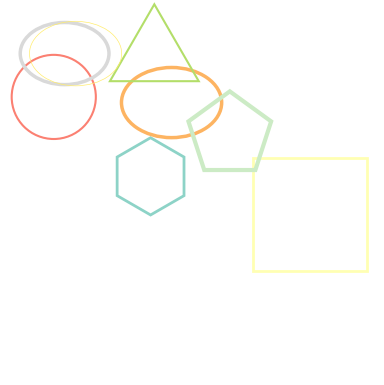[{"shape": "hexagon", "thickness": 2, "radius": 0.5, "center": [0.391, 0.542]}, {"shape": "square", "thickness": 2, "radius": 0.74, "center": [0.804, 0.443]}, {"shape": "circle", "thickness": 1.5, "radius": 0.55, "center": [0.14, 0.748]}, {"shape": "oval", "thickness": 2.5, "radius": 0.65, "center": [0.446, 0.734]}, {"shape": "triangle", "thickness": 1.5, "radius": 0.67, "center": [0.401, 0.856]}, {"shape": "oval", "thickness": 2.5, "radius": 0.58, "center": [0.168, 0.861]}, {"shape": "pentagon", "thickness": 3, "radius": 0.56, "center": [0.597, 0.65]}, {"shape": "oval", "thickness": 0.5, "radius": 0.6, "center": [0.196, 0.861]}]